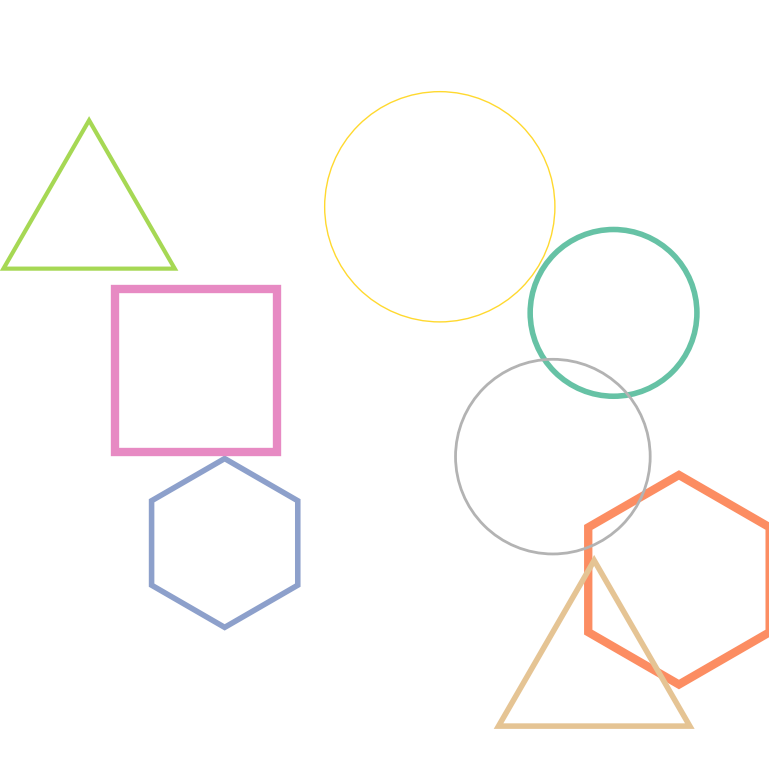[{"shape": "circle", "thickness": 2, "radius": 0.54, "center": [0.797, 0.594]}, {"shape": "hexagon", "thickness": 3, "radius": 0.68, "center": [0.882, 0.247]}, {"shape": "hexagon", "thickness": 2, "radius": 0.55, "center": [0.292, 0.295]}, {"shape": "square", "thickness": 3, "radius": 0.53, "center": [0.254, 0.519]}, {"shape": "triangle", "thickness": 1.5, "radius": 0.64, "center": [0.116, 0.715]}, {"shape": "circle", "thickness": 0.5, "radius": 0.75, "center": [0.571, 0.731]}, {"shape": "triangle", "thickness": 2, "radius": 0.72, "center": [0.772, 0.129]}, {"shape": "circle", "thickness": 1, "radius": 0.63, "center": [0.718, 0.407]}]